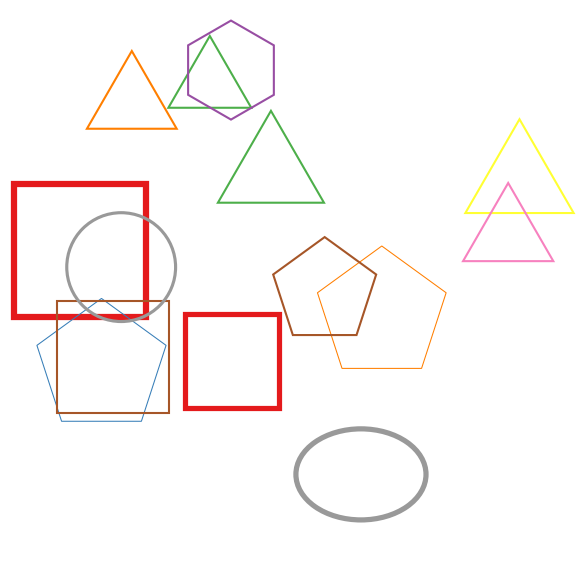[{"shape": "square", "thickness": 2.5, "radius": 0.4, "center": [0.401, 0.374]}, {"shape": "square", "thickness": 3, "radius": 0.58, "center": [0.138, 0.565]}, {"shape": "pentagon", "thickness": 0.5, "radius": 0.59, "center": [0.176, 0.365]}, {"shape": "triangle", "thickness": 1, "radius": 0.41, "center": [0.363, 0.854]}, {"shape": "triangle", "thickness": 1, "radius": 0.53, "center": [0.469, 0.701]}, {"shape": "hexagon", "thickness": 1, "radius": 0.43, "center": [0.4, 0.878]}, {"shape": "pentagon", "thickness": 0.5, "radius": 0.59, "center": [0.661, 0.456]}, {"shape": "triangle", "thickness": 1, "radius": 0.45, "center": [0.228, 0.821]}, {"shape": "triangle", "thickness": 1, "radius": 0.54, "center": [0.9, 0.684]}, {"shape": "square", "thickness": 1, "radius": 0.48, "center": [0.196, 0.381]}, {"shape": "pentagon", "thickness": 1, "radius": 0.47, "center": [0.562, 0.495]}, {"shape": "triangle", "thickness": 1, "radius": 0.45, "center": [0.88, 0.592]}, {"shape": "circle", "thickness": 1.5, "radius": 0.47, "center": [0.21, 0.537]}, {"shape": "oval", "thickness": 2.5, "radius": 0.56, "center": [0.625, 0.178]}]